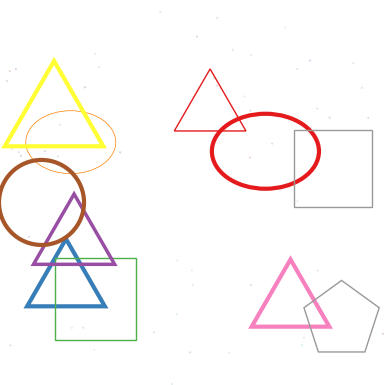[{"shape": "oval", "thickness": 3, "radius": 0.7, "center": [0.689, 0.607]}, {"shape": "triangle", "thickness": 1, "radius": 0.54, "center": [0.546, 0.714]}, {"shape": "triangle", "thickness": 3, "radius": 0.58, "center": [0.171, 0.263]}, {"shape": "square", "thickness": 1, "radius": 0.53, "center": [0.247, 0.224]}, {"shape": "triangle", "thickness": 2.5, "radius": 0.61, "center": [0.192, 0.374]}, {"shape": "oval", "thickness": 0.5, "radius": 0.58, "center": [0.184, 0.631]}, {"shape": "triangle", "thickness": 3, "radius": 0.74, "center": [0.14, 0.694]}, {"shape": "circle", "thickness": 3, "radius": 0.55, "center": [0.108, 0.474]}, {"shape": "triangle", "thickness": 3, "radius": 0.58, "center": [0.755, 0.21]}, {"shape": "pentagon", "thickness": 1, "radius": 0.51, "center": [0.887, 0.169]}, {"shape": "square", "thickness": 1, "radius": 0.5, "center": [0.865, 0.562]}]